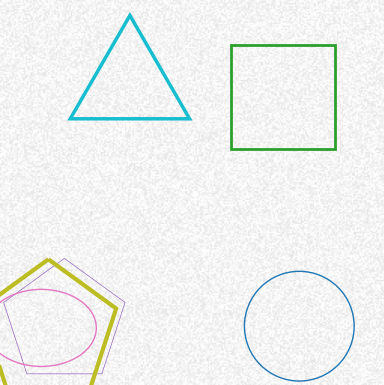[{"shape": "circle", "thickness": 1, "radius": 0.71, "center": [0.777, 0.153]}, {"shape": "square", "thickness": 2, "radius": 0.67, "center": [0.735, 0.749]}, {"shape": "pentagon", "thickness": 0.5, "radius": 0.83, "center": [0.167, 0.163]}, {"shape": "oval", "thickness": 1, "radius": 0.72, "center": [0.107, 0.148]}, {"shape": "pentagon", "thickness": 3, "radius": 0.93, "center": [0.126, 0.141]}, {"shape": "triangle", "thickness": 2.5, "radius": 0.89, "center": [0.337, 0.781]}]